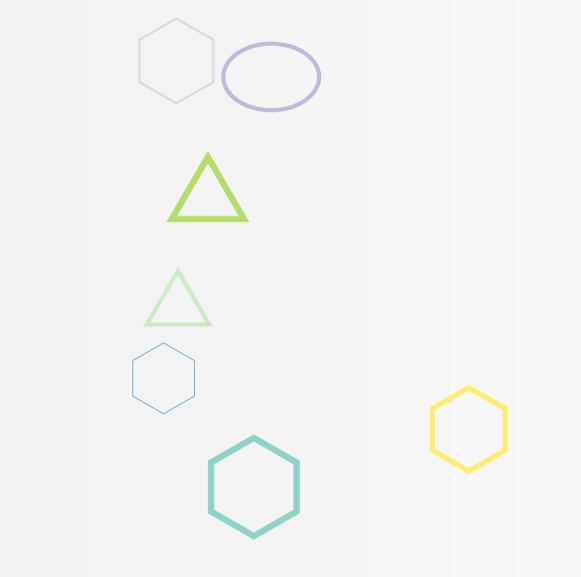[{"shape": "hexagon", "thickness": 3, "radius": 0.42, "center": [0.437, 0.156]}, {"shape": "oval", "thickness": 2, "radius": 0.41, "center": [0.467, 0.866]}, {"shape": "hexagon", "thickness": 0.5, "radius": 0.31, "center": [0.282, 0.344]}, {"shape": "triangle", "thickness": 3, "radius": 0.36, "center": [0.358, 0.656]}, {"shape": "hexagon", "thickness": 1, "radius": 0.37, "center": [0.303, 0.894]}, {"shape": "triangle", "thickness": 2, "radius": 0.31, "center": [0.306, 0.468]}, {"shape": "hexagon", "thickness": 2.5, "radius": 0.36, "center": [0.806, 0.256]}]